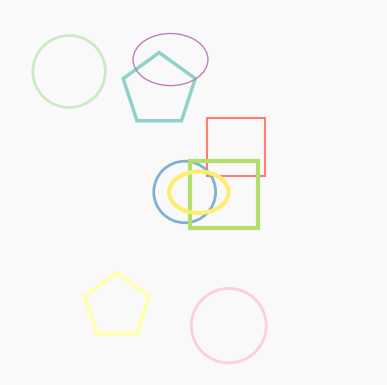[{"shape": "pentagon", "thickness": 2.5, "radius": 0.49, "center": [0.411, 0.766]}, {"shape": "pentagon", "thickness": 3, "radius": 0.44, "center": [0.301, 0.204]}, {"shape": "square", "thickness": 1.5, "radius": 0.38, "center": [0.61, 0.619]}, {"shape": "circle", "thickness": 2, "radius": 0.4, "center": [0.477, 0.501]}, {"shape": "square", "thickness": 3, "radius": 0.44, "center": [0.578, 0.495]}, {"shape": "circle", "thickness": 2, "radius": 0.48, "center": [0.59, 0.154]}, {"shape": "oval", "thickness": 1, "radius": 0.48, "center": [0.44, 0.845]}, {"shape": "circle", "thickness": 2, "radius": 0.47, "center": [0.178, 0.814]}, {"shape": "oval", "thickness": 3, "radius": 0.38, "center": [0.513, 0.501]}]